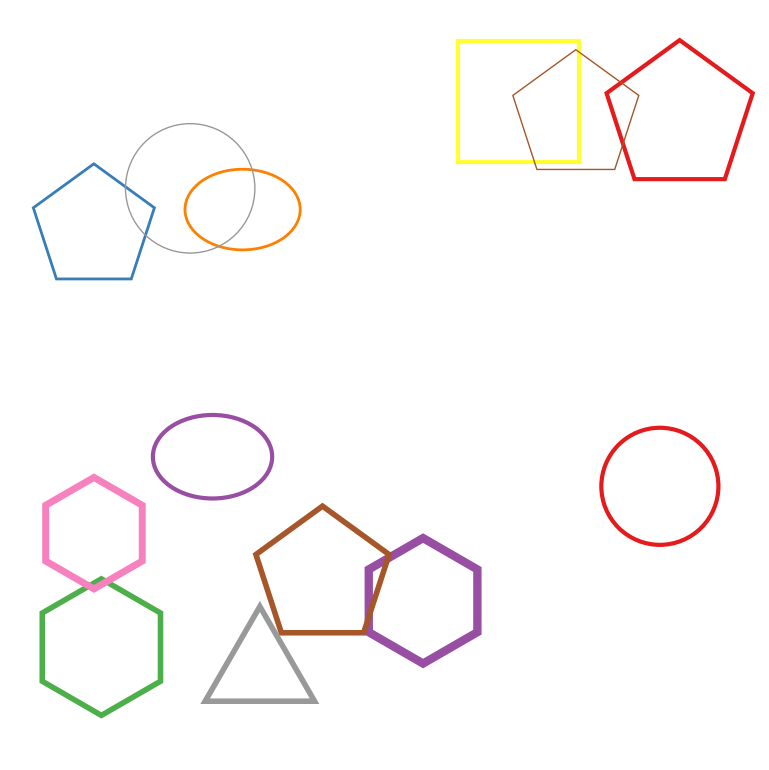[{"shape": "circle", "thickness": 1.5, "radius": 0.38, "center": [0.857, 0.368]}, {"shape": "pentagon", "thickness": 1.5, "radius": 0.5, "center": [0.883, 0.848]}, {"shape": "pentagon", "thickness": 1, "radius": 0.41, "center": [0.122, 0.705]}, {"shape": "hexagon", "thickness": 2, "radius": 0.44, "center": [0.132, 0.16]}, {"shape": "hexagon", "thickness": 3, "radius": 0.41, "center": [0.549, 0.22]}, {"shape": "oval", "thickness": 1.5, "radius": 0.39, "center": [0.276, 0.407]}, {"shape": "oval", "thickness": 1, "radius": 0.37, "center": [0.315, 0.728]}, {"shape": "square", "thickness": 1.5, "radius": 0.39, "center": [0.673, 0.868]}, {"shape": "pentagon", "thickness": 2, "radius": 0.45, "center": [0.419, 0.252]}, {"shape": "pentagon", "thickness": 0.5, "radius": 0.43, "center": [0.748, 0.849]}, {"shape": "hexagon", "thickness": 2.5, "radius": 0.36, "center": [0.122, 0.308]}, {"shape": "triangle", "thickness": 2, "radius": 0.41, "center": [0.337, 0.13]}, {"shape": "circle", "thickness": 0.5, "radius": 0.42, "center": [0.247, 0.755]}]